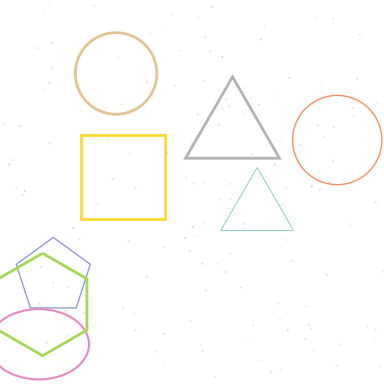[{"shape": "triangle", "thickness": 0.5, "radius": 0.55, "center": [0.668, 0.456]}, {"shape": "circle", "thickness": 1, "radius": 0.58, "center": [0.876, 0.636]}, {"shape": "pentagon", "thickness": 1, "radius": 0.51, "center": [0.138, 0.282]}, {"shape": "oval", "thickness": 1.5, "radius": 0.65, "center": [0.101, 0.106]}, {"shape": "hexagon", "thickness": 2, "radius": 0.67, "center": [0.111, 0.209]}, {"shape": "square", "thickness": 2, "radius": 0.55, "center": [0.32, 0.539]}, {"shape": "circle", "thickness": 2, "radius": 0.53, "center": [0.301, 0.809]}, {"shape": "triangle", "thickness": 2, "radius": 0.7, "center": [0.604, 0.659]}]